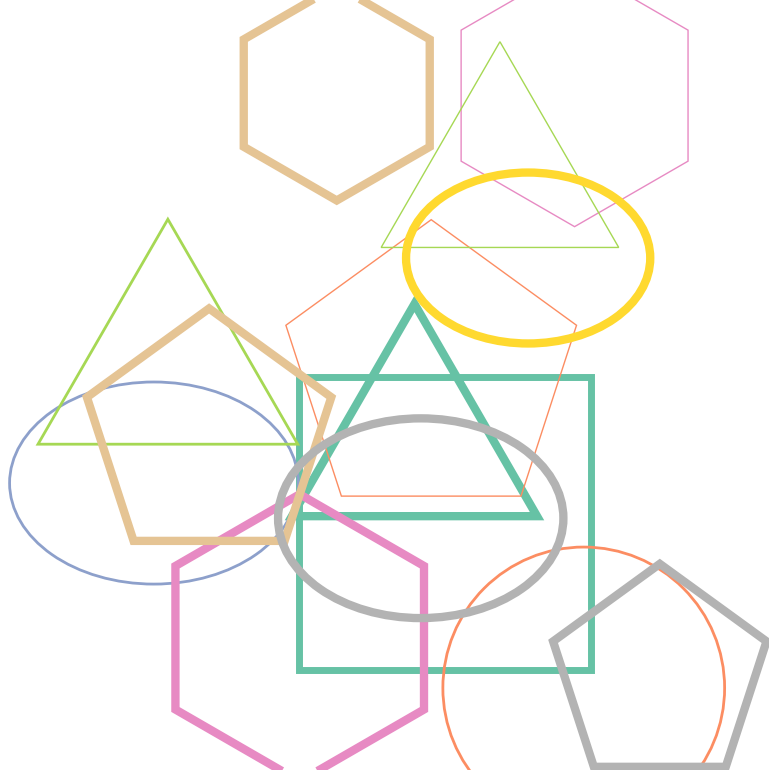[{"shape": "triangle", "thickness": 3, "radius": 0.92, "center": [0.538, 0.422]}, {"shape": "square", "thickness": 2.5, "radius": 0.95, "center": [0.578, 0.32]}, {"shape": "pentagon", "thickness": 0.5, "radius": 0.99, "center": [0.56, 0.516]}, {"shape": "circle", "thickness": 1, "radius": 0.91, "center": [0.758, 0.107]}, {"shape": "oval", "thickness": 1, "radius": 0.94, "center": [0.2, 0.373]}, {"shape": "hexagon", "thickness": 3, "radius": 0.93, "center": [0.389, 0.172]}, {"shape": "hexagon", "thickness": 0.5, "radius": 0.85, "center": [0.746, 0.876]}, {"shape": "triangle", "thickness": 0.5, "radius": 0.89, "center": [0.649, 0.768]}, {"shape": "triangle", "thickness": 1, "radius": 0.97, "center": [0.218, 0.52]}, {"shape": "oval", "thickness": 3, "radius": 0.79, "center": [0.686, 0.665]}, {"shape": "hexagon", "thickness": 3, "radius": 0.7, "center": [0.437, 0.879]}, {"shape": "pentagon", "thickness": 3, "radius": 0.83, "center": [0.272, 0.433]}, {"shape": "oval", "thickness": 3, "radius": 0.93, "center": [0.546, 0.327]}, {"shape": "pentagon", "thickness": 3, "radius": 0.73, "center": [0.857, 0.122]}]